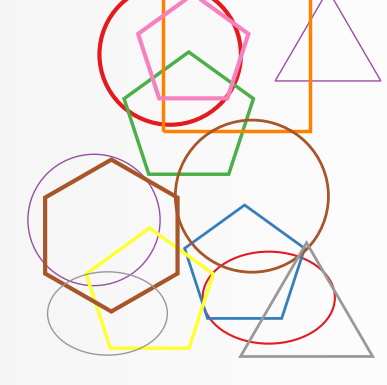[{"shape": "oval", "thickness": 1.5, "radius": 0.85, "center": [0.694, 0.227]}, {"shape": "circle", "thickness": 3, "radius": 0.91, "center": [0.439, 0.859]}, {"shape": "pentagon", "thickness": 2, "radius": 0.81, "center": [0.631, 0.305]}, {"shape": "pentagon", "thickness": 2.5, "radius": 0.88, "center": [0.487, 0.689]}, {"shape": "circle", "thickness": 1, "radius": 0.85, "center": [0.243, 0.429]}, {"shape": "triangle", "thickness": 1, "radius": 0.79, "center": [0.846, 0.868]}, {"shape": "square", "thickness": 2.5, "radius": 0.95, "center": [0.609, 0.848]}, {"shape": "pentagon", "thickness": 2.5, "radius": 0.86, "center": [0.386, 0.235]}, {"shape": "hexagon", "thickness": 3, "radius": 0.99, "center": [0.287, 0.388]}, {"shape": "circle", "thickness": 2, "radius": 0.99, "center": [0.65, 0.491]}, {"shape": "pentagon", "thickness": 3, "radius": 0.75, "center": [0.499, 0.866]}, {"shape": "oval", "thickness": 1, "radius": 0.77, "center": [0.277, 0.186]}, {"shape": "triangle", "thickness": 2, "radius": 0.98, "center": [0.791, 0.173]}]